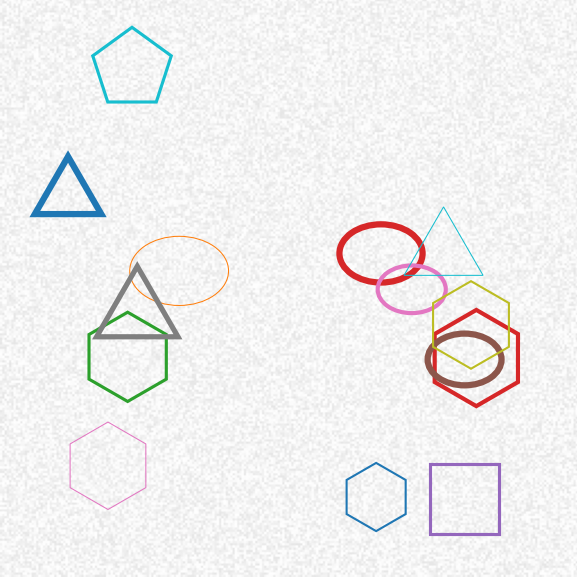[{"shape": "hexagon", "thickness": 1, "radius": 0.3, "center": [0.651, 0.139]}, {"shape": "triangle", "thickness": 3, "radius": 0.33, "center": [0.118, 0.662]}, {"shape": "oval", "thickness": 0.5, "radius": 0.43, "center": [0.31, 0.53]}, {"shape": "hexagon", "thickness": 1.5, "radius": 0.39, "center": [0.221, 0.381]}, {"shape": "hexagon", "thickness": 2, "radius": 0.42, "center": [0.825, 0.379]}, {"shape": "oval", "thickness": 3, "radius": 0.36, "center": [0.66, 0.56]}, {"shape": "square", "thickness": 1.5, "radius": 0.3, "center": [0.804, 0.135]}, {"shape": "oval", "thickness": 3, "radius": 0.32, "center": [0.804, 0.377]}, {"shape": "hexagon", "thickness": 0.5, "radius": 0.38, "center": [0.187, 0.193]}, {"shape": "oval", "thickness": 2, "radius": 0.29, "center": [0.713, 0.498]}, {"shape": "triangle", "thickness": 2.5, "radius": 0.41, "center": [0.238, 0.457]}, {"shape": "hexagon", "thickness": 1, "radius": 0.38, "center": [0.816, 0.436]}, {"shape": "triangle", "thickness": 0.5, "radius": 0.4, "center": [0.768, 0.562]}, {"shape": "pentagon", "thickness": 1.5, "radius": 0.36, "center": [0.229, 0.88]}]